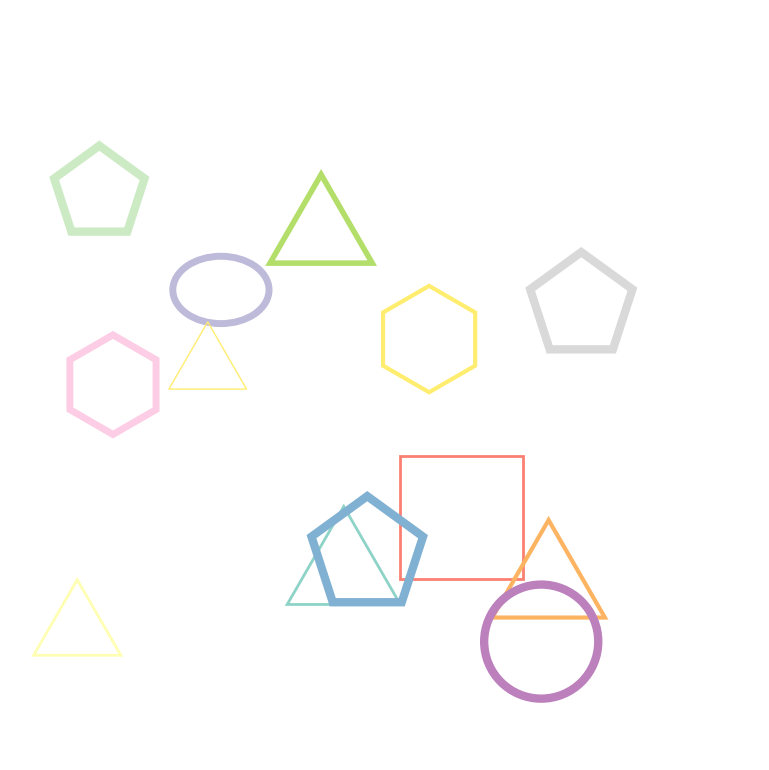[{"shape": "triangle", "thickness": 1, "radius": 0.42, "center": [0.446, 0.257]}, {"shape": "triangle", "thickness": 1, "radius": 0.33, "center": [0.1, 0.182]}, {"shape": "oval", "thickness": 2.5, "radius": 0.31, "center": [0.287, 0.623]}, {"shape": "square", "thickness": 1, "radius": 0.4, "center": [0.599, 0.328]}, {"shape": "pentagon", "thickness": 3, "radius": 0.38, "center": [0.477, 0.279]}, {"shape": "triangle", "thickness": 1.5, "radius": 0.42, "center": [0.712, 0.24]}, {"shape": "triangle", "thickness": 2, "radius": 0.38, "center": [0.417, 0.697]}, {"shape": "hexagon", "thickness": 2.5, "radius": 0.32, "center": [0.147, 0.5]}, {"shape": "pentagon", "thickness": 3, "radius": 0.35, "center": [0.755, 0.603]}, {"shape": "circle", "thickness": 3, "radius": 0.37, "center": [0.703, 0.167]}, {"shape": "pentagon", "thickness": 3, "radius": 0.31, "center": [0.129, 0.749]}, {"shape": "hexagon", "thickness": 1.5, "radius": 0.35, "center": [0.557, 0.56]}, {"shape": "triangle", "thickness": 0.5, "radius": 0.29, "center": [0.27, 0.524]}]